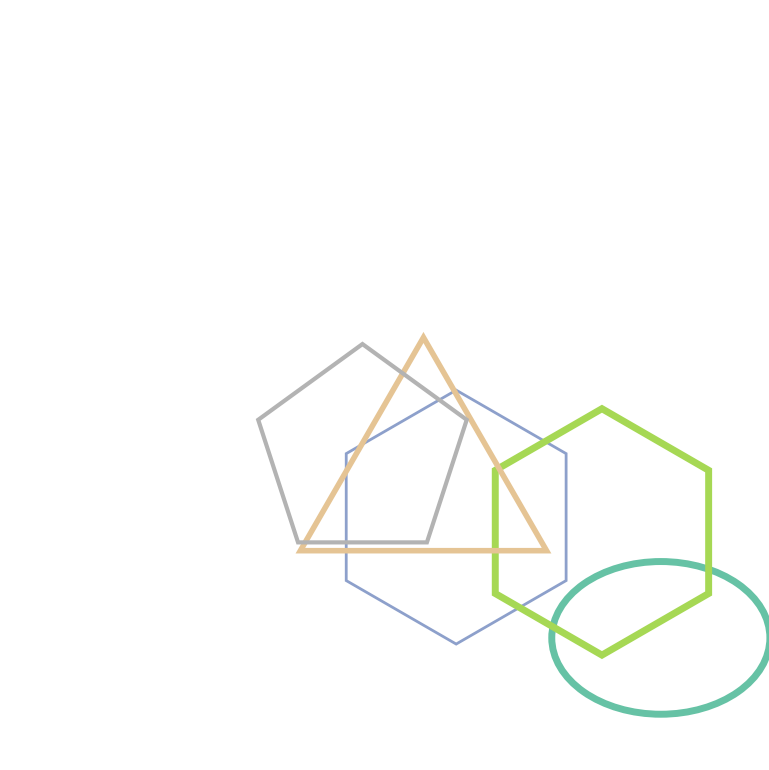[{"shape": "oval", "thickness": 2.5, "radius": 0.71, "center": [0.858, 0.172]}, {"shape": "hexagon", "thickness": 1, "radius": 0.82, "center": [0.592, 0.328]}, {"shape": "hexagon", "thickness": 2.5, "radius": 0.8, "center": [0.782, 0.309]}, {"shape": "triangle", "thickness": 2, "radius": 0.92, "center": [0.55, 0.377]}, {"shape": "pentagon", "thickness": 1.5, "radius": 0.71, "center": [0.471, 0.411]}]